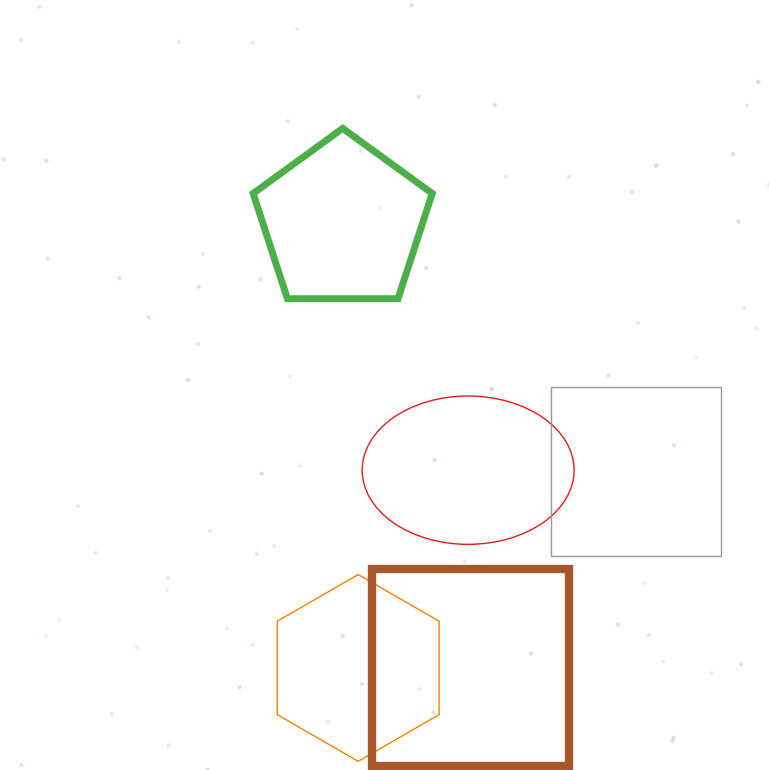[{"shape": "oval", "thickness": 0.5, "radius": 0.69, "center": [0.608, 0.389]}, {"shape": "pentagon", "thickness": 2.5, "radius": 0.61, "center": [0.445, 0.711]}, {"shape": "hexagon", "thickness": 0.5, "radius": 0.61, "center": [0.465, 0.133]}, {"shape": "square", "thickness": 3, "radius": 0.64, "center": [0.611, 0.133]}, {"shape": "square", "thickness": 0.5, "radius": 0.55, "center": [0.826, 0.388]}]